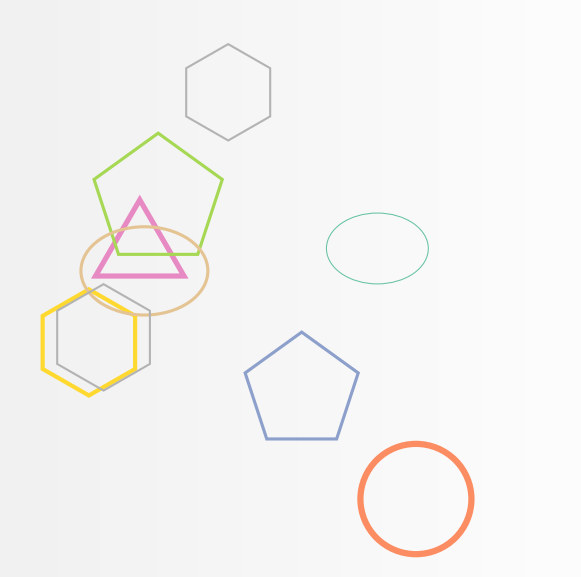[{"shape": "oval", "thickness": 0.5, "radius": 0.44, "center": [0.649, 0.569]}, {"shape": "circle", "thickness": 3, "radius": 0.48, "center": [0.716, 0.135]}, {"shape": "pentagon", "thickness": 1.5, "radius": 0.51, "center": [0.519, 0.322]}, {"shape": "triangle", "thickness": 2.5, "radius": 0.44, "center": [0.24, 0.565]}, {"shape": "pentagon", "thickness": 1.5, "radius": 0.58, "center": [0.272, 0.653]}, {"shape": "hexagon", "thickness": 2, "radius": 0.46, "center": [0.153, 0.406]}, {"shape": "oval", "thickness": 1.5, "radius": 0.55, "center": [0.248, 0.53]}, {"shape": "hexagon", "thickness": 1, "radius": 0.42, "center": [0.393, 0.839]}, {"shape": "hexagon", "thickness": 1, "radius": 0.46, "center": [0.178, 0.415]}]